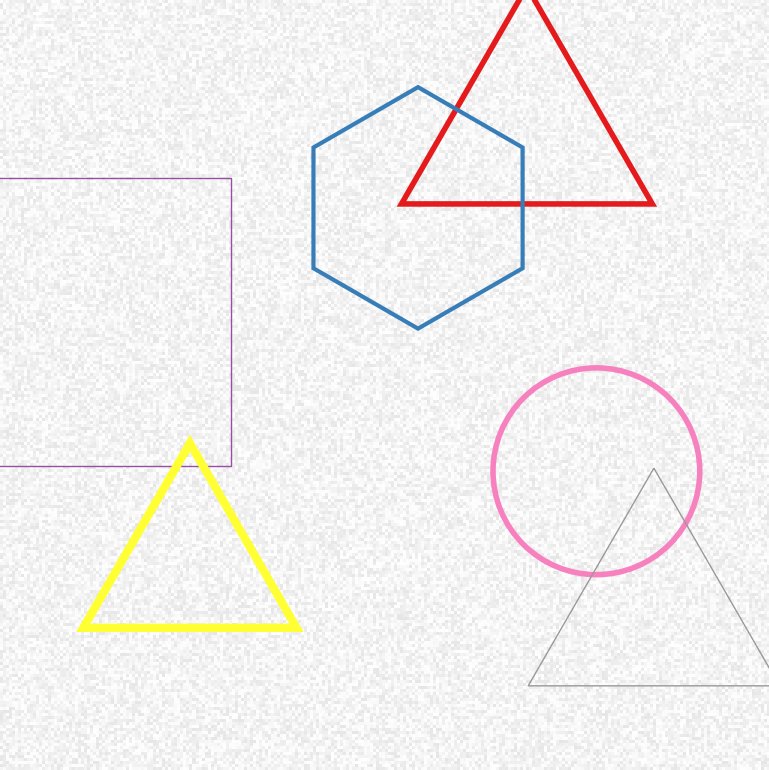[{"shape": "triangle", "thickness": 2, "radius": 0.94, "center": [0.684, 0.829]}, {"shape": "hexagon", "thickness": 1.5, "radius": 0.78, "center": [0.543, 0.73]}, {"shape": "square", "thickness": 0.5, "radius": 0.94, "center": [0.112, 0.582]}, {"shape": "triangle", "thickness": 3, "radius": 0.8, "center": [0.247, 0.265]}, {"shape": "circle", "thickness": 2, "radius": 0.67, "center": [0.775, 0.388]}, {"shape": "triangle", "thickness": 0.5, "radius": 0.94, "center": [0.849, 0.204]}]